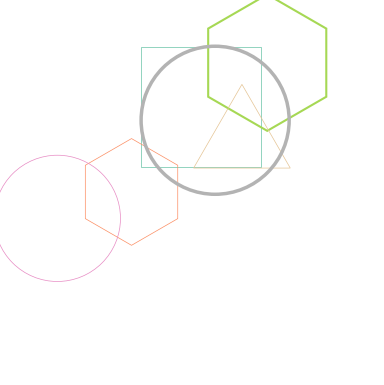[{"shape": "square", "thickness": 0.5, "radius": 0.78, "center": [0.522, 0.723]}, {"shape": "hexagon", "thickness": 0.5, "radius": 0.69, "center": [0.342, 0.501]}, {"shape": "circle", "thickness": 0.5, "radius": 0.82, "center": [0.149, 0.433]}, {"shape": "hexagon", "thickness": 1.5, "radius": 0.89, "center": [0.694, 0.837]}, {"shape": "triangle", "thickness": 0.5, "radius": 0.72, "center": [0.628, 0.636]}, {"shape": "circle", "thickness": 2.5, "radius": 0.96, "center": [0.559, 0.688]}]